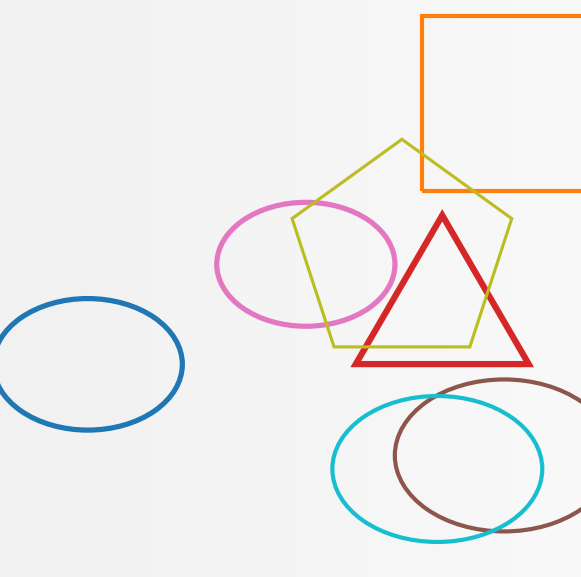[{"shape": "oval", "thickness": 2.5, "radius": 0.81, "center": [0.151, 0.368]}, {"shape": "square", "thickness": 2, "radius": 0.76, "center": [0.878, 0.82]}, {"shape": "triangle", "thickness": 3, "radius": 0.86, "center": [0.761, 0.455]}, {"shape": "oval", "thickness": 2, "radius": 0.94, "center": [0.867, 0.21]}, {"shape": "oval", "thickness": 2.5, "radius": 0.77, "center": [0.526, 0.541]}, {"shape": "pentagon", "thickness": 1.5, "radius": 0.99, "center": [0.691, 0.559]}, {"shape": "oval", "thickness": 2, "radius": 0.9, "center": [0.752, 0.187]}]